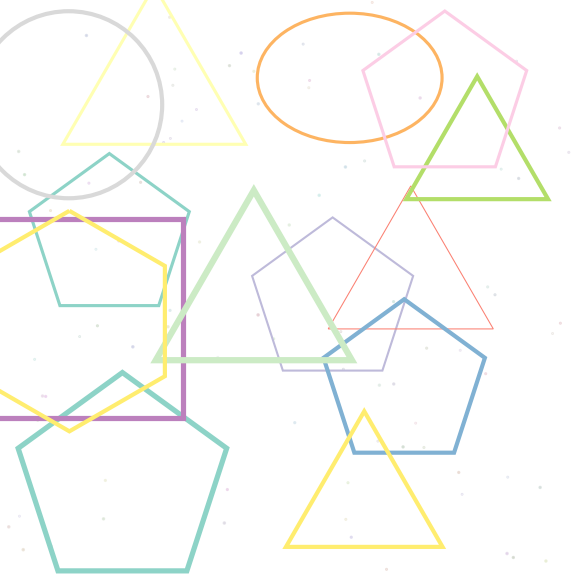[{"shape": "pentagon", "thickness": 2.5, "radius": 0.95, "center": [0.212, 0.164]}, {"shape": "pentagon", "thickness": 1.5, "radius": 0.73, "center": [0.189, 0.588]}, {"shape": "triangle", "thickness": 1.5, "radius": 0.91, "center": [0.267, 0.841]}, {"shape": "pentagon", "thickness": 1, "radius": 0.73, "center": [0.576, 0.476]}, {"shape": "triangle", "thickness": 0.5, "radius": 0.83, "center": [0.711, 0.512]}, {"shape": "pentagon", "thickness": 2, "radius": 0.73, "center": [0.7, 0.334]}, {"shape": "oval", "thickness": 1.5, "radius": 0.8, "center": [0.605, 0.864]}, {"shape": "triangle", "thickness": 2, "radius": 0.71, "center": [0.826, 0.725]}, {"shape": "pentagon", "thickness": 1.5, "radius": 0.75, "center": [0.77, 0.831]}, {"shape": "circle", "thickness": 2, "radius": 0.81, "center": [0.119, 0.818]}, {"shape": "square", "thickness": 2.5, "radius": 0.86, "center": [0.145, 0.447]}, {"shape": "triangle", "thickness": 3, "radius": 0.98, "center": [0.44, 0.473]}, {"shape": "triangle", "thickness": 2, "radius": 0.78, "center": [0.631, 0.13]}, {"shape": "hexagon", "thickness": 2, "radius": 0.95, "center": [0.12, 0.443]}]